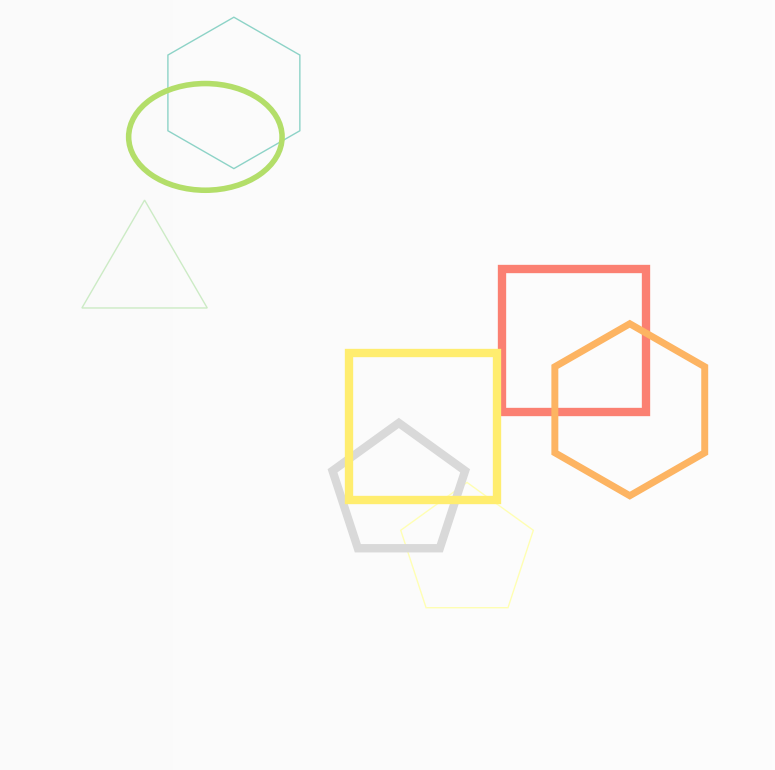[{"shape": "hexagon", "thickness": 0.5, "radius": 0.49, "center": [0.302, 0.879]}, {"shape": "pentagon", "thickness": 0.5, "radius": 0.45, "center": [0.603, 0.284]}, {"shape": "square", "thickness": 3, "radius": 0.47, "center": [0.741, 0.557]}, {"shape": "hexagon", "thickness": 2.5, "radius": 0.56, "center": [0.813, 0.468]}, {"shape": "oval", "thickness": 2, "radius": 0.49, "center": [0.265, 0.822]}, {"shape": "pentagon", "thickness": 3, "radius": 0.45, "center": [0.515, 0.361]}, {"shape": "triangle", "thickness": 0.5, "radius": 0.47, "center": [0.187, 0.647]}, {"shape": "square", "thickness": 3, "radius": 0.48, "center": [0.546, 0.446]}]